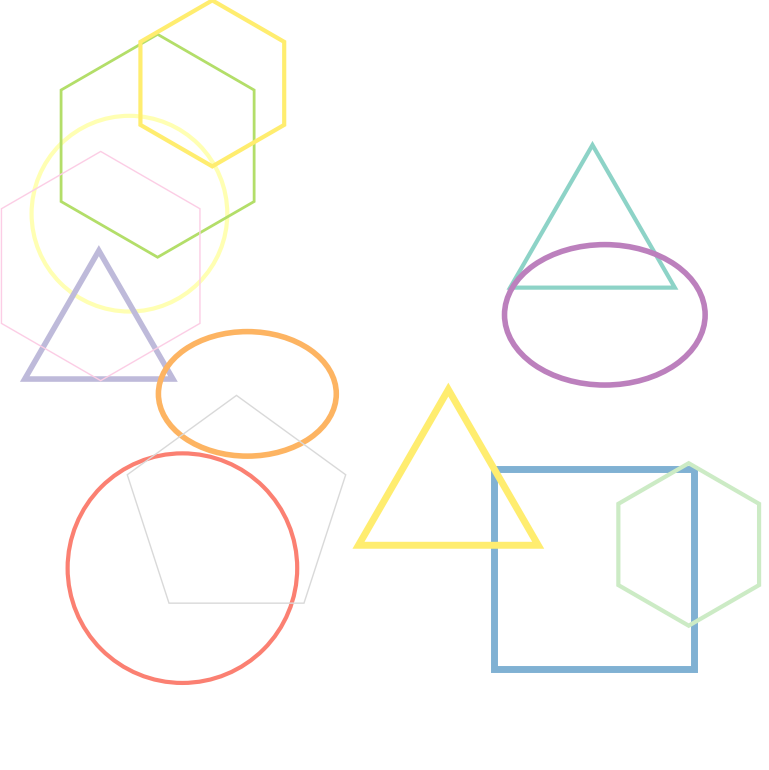[{"shape": "triangle", "thickness": 1.5, "radius": 0.62, "center": [0.769, 0.688]}, {"shape": "circle", "thickness": 1.5, "radius": 0.64, "center": [0.168, 0.722]}, {"shape": "triangle", "thickness": 2, "radius": 0.56, "center": [0.128, 0.563]}, {"shape": "circle", "thickness": 1.5, "radius": 0.75, "center": [0.237, 0.262]}, {"shape": "square", "thickness": 2.5, "radius": 0.65, "center": [0.772, 0.261]}, {"shape": "oval", "thickness": 2, "radius": 0.58, "center": [0.321, 0.488]}, {"shape": "hexagon", "thickness": 1, "radius": 0.72, "center": [0.205, 0.811]}, {"shape": "hexagon", "thickness": 0.5, "radius": 0.74, "center": [0.131, 0.654]}, {"shape": "pentagon", "thickness": 0.5, "radius": 0.75, "center": [0.307, 0.337]}, {"shape": "oval", "thickness": 2, "radius": 0.65, "center": [0.785, 0.591]}, {"shape": "hexagon", "thickness": 1.5, "radius": 0.53, "center": [0.894, 0.293]}, {"shape": "triangle", "thickness": 2.5, "radius": 0.67, "center": [0.582, 0.359]}, {"shape": "hexagon", "thickness": 1.5, "radius": 0.54, "center": [0.276, 0.892]}]